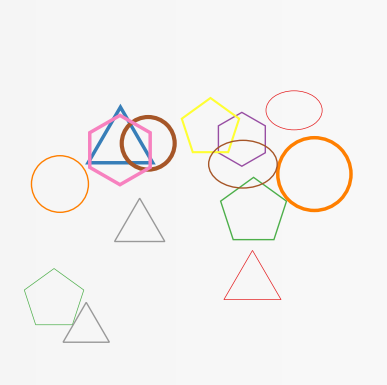[{"shape": "triangle", "thickness": 0.5, "radius": 0.43, "center": [0.652, 0.264]}, {"shape": "oval", "thickness": 0.5, "radius": 0.36, "center": [0.759, 0.713]}, {"shape": "triangle", "thickness": 2.5, "radius": 0.48, "center": [0.311, 0.625]}, {"shape": "pentagon", "thickness": 0.5, "radius": 0.4, "center": [0.139, 0.222]}, {"shape": "pentagon", "thickness": 1, "radius": 0.45, "center": [0.654, 0.45]}, {"shape": "hexagon", "thickness": 1, "radius": 0.35, "center": [0.624, 0.638]}, {"shape": "circle", "thickness": 1, "radius": 0.37, "center": [0.155, 0.522]}, {"shape": "circle", "thickness": 2.5, "radius": 0.47, "center": [0.811, 0.548]}, {"shape": "pentagon", "thickness": 1.5, "radius": 0.39, "center": [0.543, 0.668]}, {"shape": "oval", "thickness": 1, "radius": 0.44, "center": [0.627, 0.574]}, {"shape": "circle", "thickness": 3, "radius": 0.34, "center": [0.382, 0.628]}, {"shape": "hexagon", "thickness": 2.5, "radius": 0.45, "center": [0.31, 0.61]}, {"shape": "triangle", "thickness": 1, "radius": 0.34, "center": [0.223, 0.146]}, {"shape": "triangle", "thickness": 1, "radius": 0.37, "center": [0.36, 0.41]}]